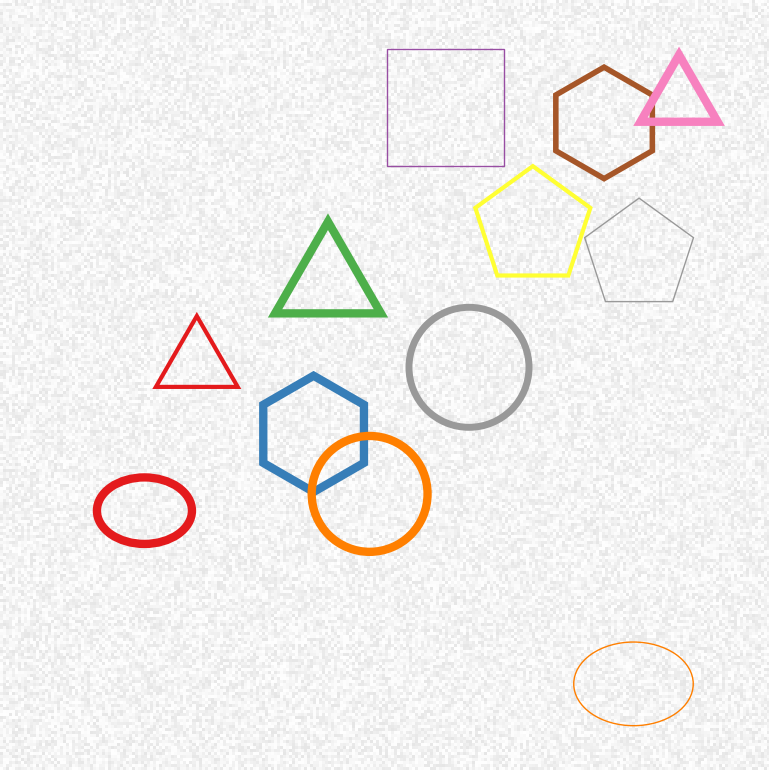[{"shape": "oval", "thickness": 3, "radius": 0.31, "center": [0.188, 0.337]}, {"shape": "triangle", "thickness": 1.5, "radius": 0.31, "center": [0.256, 0.528]}, {"shape": "hexagon", "thickness": 3, "radius": 0.38, "center": [0.407, 0.437]}, {"shape": "triangle", "thickness": 3, "radius": 0.4, "center": [0.426, 0.633]}, {"shape": "square", "thickness": 0.5, "radius": 0.38, "center": [0.578, 0.86]}, {"shape": "circle", "thickness": 3, "radius": 0.38, "center": [0.48, 0.359]}, {"shape": "oval", "thickness": 0.5, "radius": 0.39, "center": [0.823, 0.112]}, {"shape": "pentagon", "thickness": 1.5, "radius": 0.39, "center": [0.692, 0.706]}, {"shape": "hexagon", "thickness": 2, "radius": 0.36, "center": [0.785, 0.84]}, {"shape": "triangle", "thickness": 3, "radius": 0.29, "center": [0.882, 0.871]}, {"shape": "circle", "thickness": 2.5, "radius": 0.39, "center": [0.609, 0.523]}, {"shape": "pentagon", "thickness": 0.5, "radius": 0.37, "center": [0.83, 0.668]}]